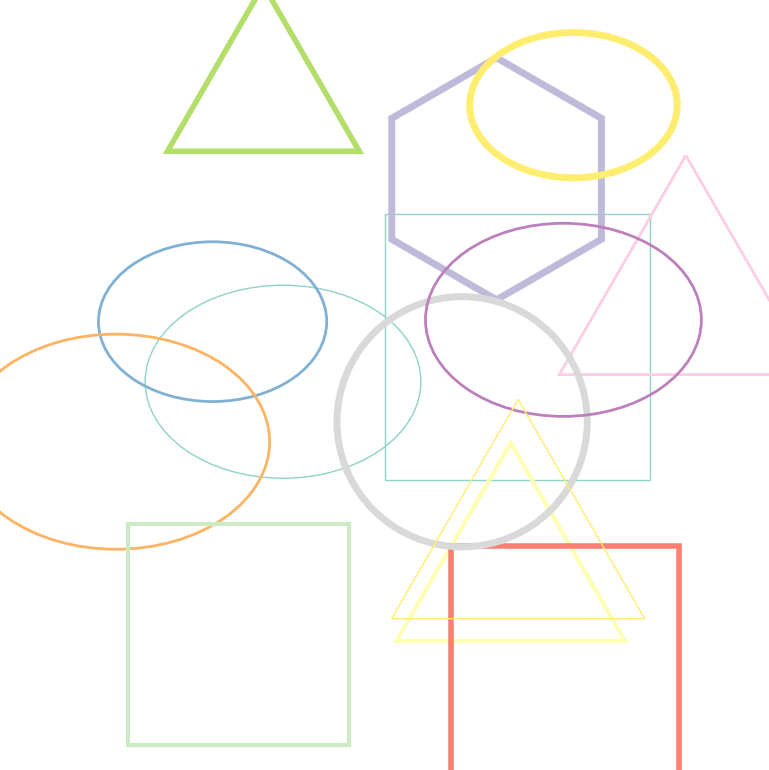[{"shape": "oval", "thickness": 0.5, "radius": 0.9, "center": [0.368, 0.504]}, {"shape": "square", "thickness": 0.5, "radius": 0.86, "center": [0.672, 0.549]}, {"shape": "triangle", "thickness": 1.5, "radius": 0.86, "center": [0.663, 0.253]}, {"shape": "hexagon", "thickness": 2.5, "radius": 0.79, "center": [0.645, 0.768]}, {"shape": "square", "thickness": 2, "radius": 0.74, "center": [0.734, 0.142]}, {"shape": "oval", "thickness": 1, "radius": 0.74, "center": [0.276, 0.582]}, {"shape": "oval", "thickness": 1, "radius": 1.0, "center": [0.151, 0.426]}, {"shape": "triangle", "thickness": 2, "radius": 0.72, "center": [0.342, 0.875]}, {"shape": "triangle", "thickness": 1, "radius": 0.95, "center": [0.891, 0.608]}, {"shape": "circle", "thickness": 2.5, "radius": 0.81, "center": [0.6, 0.452]}, {"shape": "oval", "thickness": 1, "radius": 0.9, "center": [0.732, 0.585]}, {"shape": "square", "thickness": 1.5, "radius": 0.72, "center": [0.309, 0.176]}, {"shape": "oval", "thickness": 2.5, "radius": 0.67, "center": [0.745, 0.863]}, {"shape": "triangle", "thickness": 0.5, "radius": 0.95, "center": [0.673, 0.291]}]